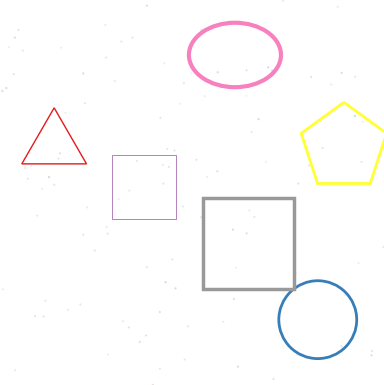[{"shape": "triangle", "thickness": 1, "radius": 0.49, "center": [0.141, 0.623]}, {"shape": "circle", "thickness": 2, "radius": 0.51, "center": [0.825, 0.17]}, {"shape": "square", "thickness": 0.5, "radius": 0.42, "center": [0.373, 0.515]}, {"shape": "pentagon", "thickness": 2, "radius": 0.58, "center": [0.893, 0.618]}, {"shape": "oval", "thickness": 3, "radius": 0.6, "center": [0.61, 0.857]}, {"shape": "square", "thickness": 2.5, "radius": 0.59, "center": [0.646, 0.368]}]